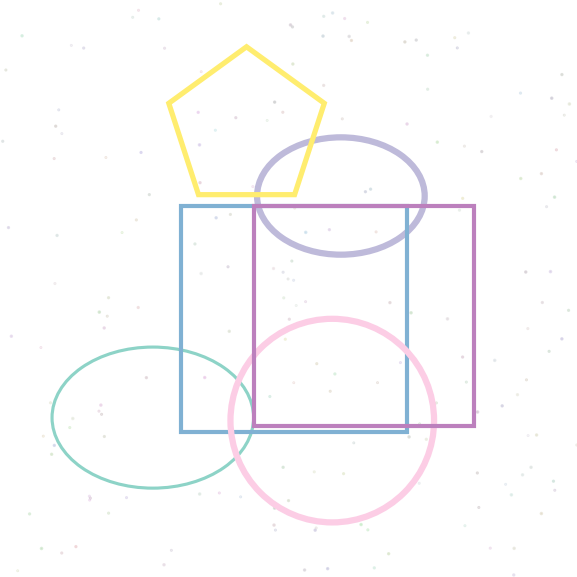[{"shape": "oval", "thickness": 1.5, "radius": 0.87, "center": [0.265, 0.276]}, {"shape": "oval", "thickness": 3, "radius": 0.73, "center": [0.59, 0.66]}, {"shape": "square", "thickness": 2, "radius": 0.98, "center": [0.509, 0.446]}, {"shape": "circle", "thickness": 3, "radius": 0.88, "center": [0.575, 0.271]}, {"shape": "square", "thickness": 2, "radius": 0.95, "center": [0.63, 0.451]}, {"shape": "pentagon", "thickness": 2.5, "radius": 0.71, "center": [0.427, 0.777]}]